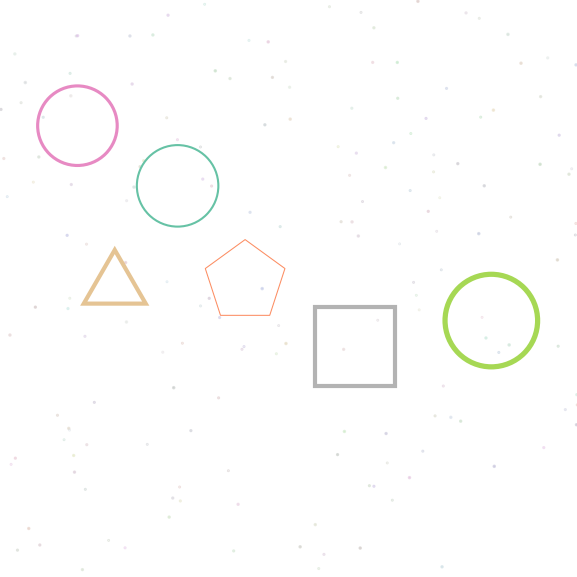[{"shape": "circle", "thickness": 1, "radius": 0.35, "center": [0.308, 0.677]}, {"shape": "pentagon", "thickness": 0.5, "radius": 0.36, "center": [0.424, 0.512]}, {"shape": "circle", "thickness": 1.5, "radius": 0.34, "center": [0.134, 0.781]}, {"shape": "circle", "thickness": 2.5, "radius": 0.4, "center": [0.851, 0.444]}, {"shape": "triangle", "thickness": 2, "radius": 0.31, "center": [0.199, 0.504]}, {"shape": "square", "thickness": 2, "radius": 0.34, "center": [0.615, 0.399]}]